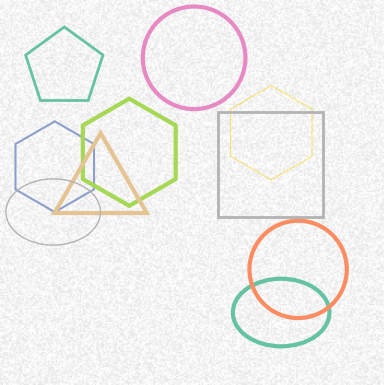[{"shape": "pentagon", "thickness": 2, "radius": 0.53, "center": [0.167, 0.824]}, {"shape": "oval", "thickness": 3, "radius": 0.63, "center": [0.73, 0.188]}, {"shape": "circle", "thickness": 3, "radius": 0.63, "center": [0.774, 0.3]}, {"shape": "hexagon", "thickness": 1.5, "radius": 0.59, "center": [0.142, 0.567]}, {"shape": "circle", "thickness": 3, "radius": 0.67, "center": [0.504, 0.85]}, {"shape": "hexagon", "thickness": 3, "radius": 0.7, "center": [0.336, 0.605]}, {"shape": "hexagon", "thickness": 0.5, "radius": 0.61, "center": [0.705, 0.655]}, {"shape": "triangle", "thickness": 3, "radius": 0.69, "center": [0.261, 0.516]}, {"shape": "square", "thickness": 2, "radius": 0.68, "center": [0.703, 0.573]}, {"shape": "oval", "thickness": 1, "radius": 0.61, "center": [0.138, 0.449]}]